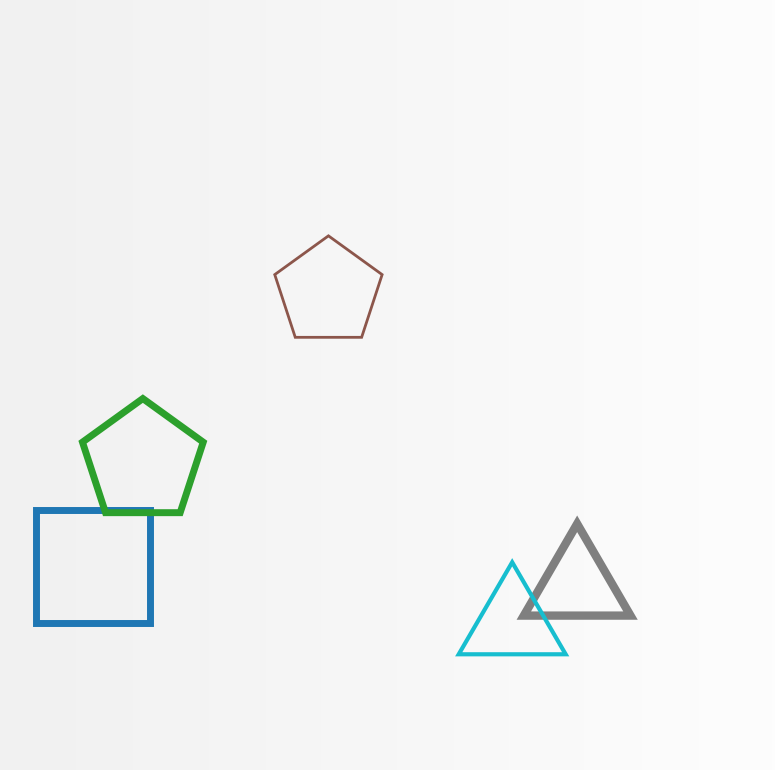[{"shape": "square", "thickness": 2.5, "radius": 0.37, "center": [0.12, 0.264]}, {"shape": "pentagon", "thickness": 2.5, "radius": 0.41, "center": [0.184, 0.4]}, {"shape": "pentagon", "thickness": 1, "radius": 0.36, "center": [0.424, 0.621]}, {"shape": "triangle", "thickness": 3, "radius": 0.4, "center": [0.745, 0.24]}, {"shape": "triangle", "thickness": 1.5, "radius": 0.4, "center": [0.661, 0.19]}]